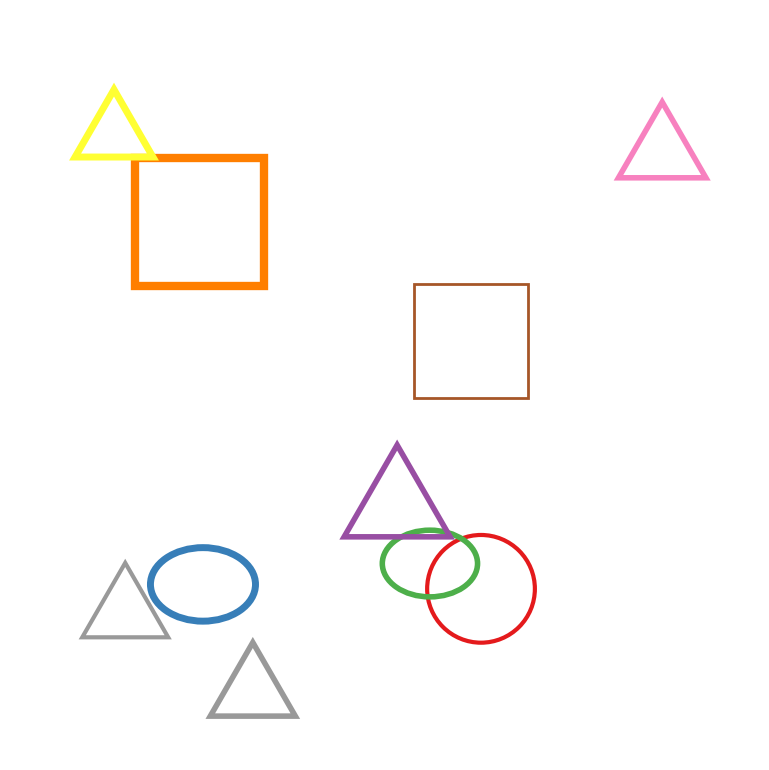[{"shape": "circle", "thickness": 1.5, "radius": 0.35, "center": [0.625, 0.235]}, {"shape": "oval", "thickness": 2.5, "radius": 0.34, "center": [0.264, 0.241]}, {"shape": "oval", "thickness": 2, "radius": 0.31, "center": [0.558, 0.268]}, {"shape": "triangle", "thickness": 2, "radius": 0.4, "center": [0.516, 0.343]}, {"shape": "square", "thickness": 3, "radius": 0.42, "center": [0.259, 0.711]}, {"shape": "triangle", "thickness": 2.5, "radius": 0.29, "center": [0.148, 0.825]}, {"shape": "square", "thickness": 1, "radius": 0.37, "center": [0.612, 0.557]}, {"shape": "triangle", "thickness": 2, "radius": 0.33, "center": [0.86, 0.802]}, {"shape": "triangle", "thickness": 1.5, "radius": 0.32, "center": [0.163, 0.205]}, {"shape": "triangle", "thickness": 2, "radius": 0.32, "center": [0.328, 0.102]}]